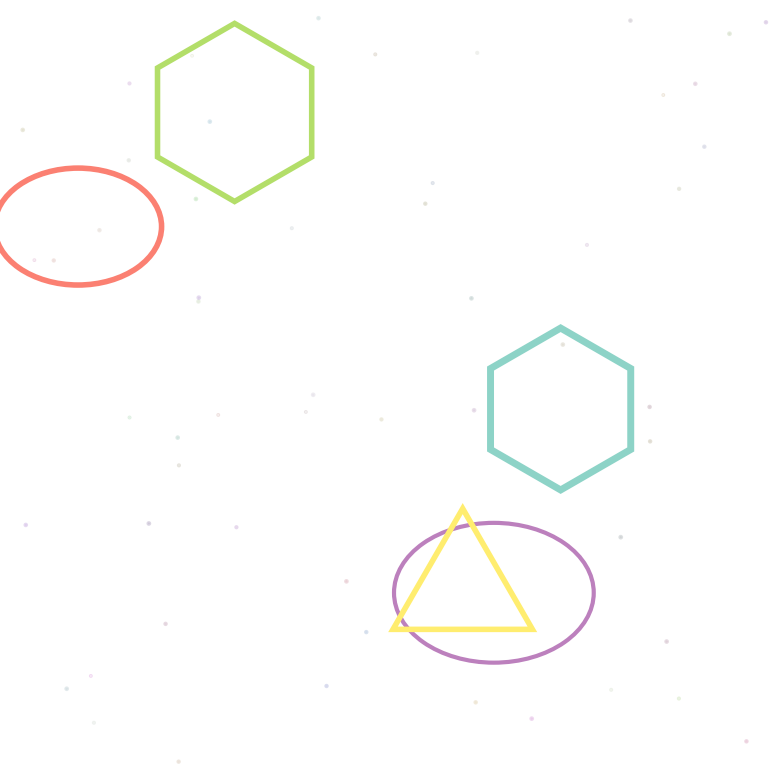[{"shape": "hexagon", "thickness": 2.5, "radius": 0.53, "center": [0.728, 0.469]}, {"shape": "oval", "thickness": 2, "radius": 0.54, "center": [0.101, 0.706]}, {"shape": "hexagon", "thickness": 2, "radius": 0.58, "center": [0.305, 0.854]}, {"shape": "oval", "thickness": 1.5, "radius": 0.65, "center": [0.641, 0.23]}, {"shape": "triangle", "thickness": 2, "radius": 0.52, "center": [0.601, 0.235]}]